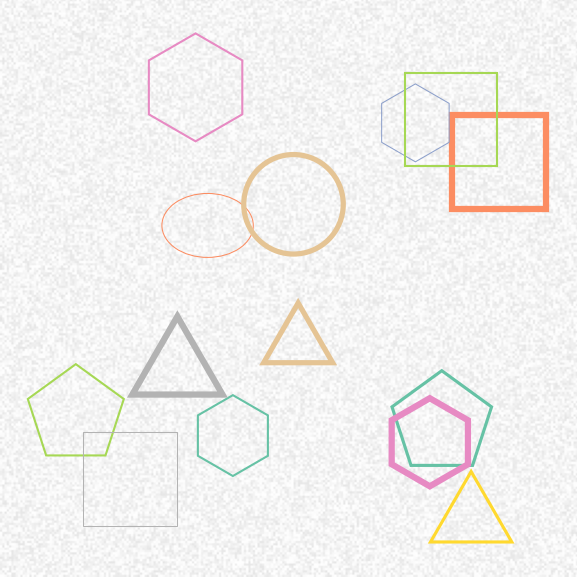[{"shape": "pentagon", "thickness": 1.5, "radius": 0.45, "center": [0.765, 0.267]}, {"shape": "hexagon", "thickness": 1, "radius": 0.35, "center": [0.403, 0.245]}, {"shape": "oval", "thickness": 0.5, "radius": 0.4, "center": [0.359, 0.609]}, {"shape": "square", "thickness": 3, "radius": 0.4, "center": [0.864, 0.718]}, {"shape": "hexagon", "thickness": 0.5, "radius": 0.34, "center": [0.719, 0.786]}, {"shape": "hexagon", "thickness": 1, "radius": 0.47, "center": [0.339, 0.848]}, {"shape": "hexagon", "thickness": 3, "radius": 0.38, "center": [0.744, 0.233]}, {"shape": "square", "thickness": 1, "radius": 0.4, "center": [0.78, 0.792]}, {"shape": "pentagon", "thickness": 1, "radius": 0.44, "center": [0.131, 0.281]}, {"shape": "triangle", "thickness": 1.5, "radius": 0.41, "center": [0.816, 0.101]}, {"shape": "circle", "thickness": 2.5, "radius": 0.43, "center": [0.508, 0.645]}, {"shape": "triangle", "thickness": 2.5, "radius": 0.34, "center": [0.516, 0.406]}, {"shape": "square", "thickness": 0.5, "radius": 0.41, "center": [0.225, 0.17]}, {"shape": "triangle", "thickness": 3, "radius": 0.45, "center": [0.307, 0.361]}]